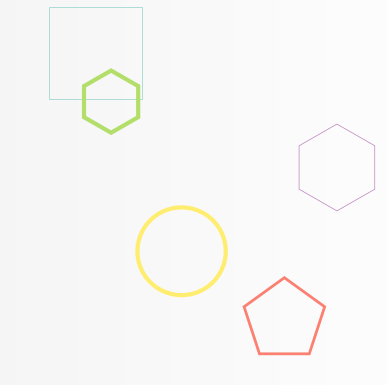[{"shape": "square", "thickness": 0.5, "radius": 0.6, "center": [0.247, 0.863]}, {"shape": "pentagon", "thickness": 2, "radius": 0.55, "center": [0.734, 0.169]}, {"shape": "hexagon", "thickness": 3, "radius": 0.4, "center": [0.287, 0.736]}, {"shape": "hexagon", "thickness": 0.5, "radius": 0.56, "center": [0.869, 0.565]}, {"shape": "circle", "thickness": 3, "radius": 0.57, "center": [0.469, 0.347]}]